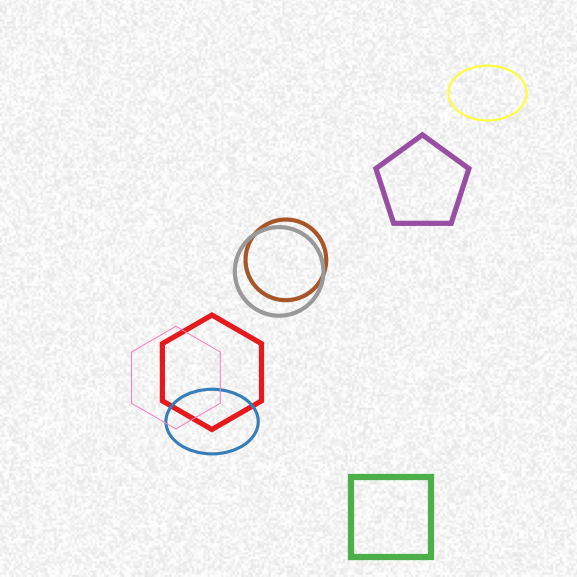[{"shape": "hexagon", "thickness": 2.5, "radius": 0.5, "center": [0.367, 0.355]}, {"shape": "oval", "thickness": 1.5, "radius": 0.4, "center": [0.367, 0.269]}, {"shape": "square", "thickness": 3, "radius": 0.35, "center": [0.677, 0.103]}, {"shape": "pentagon", "thickness": 2.5, "radius": 0.42, "center": [0.731, 0.681]}, {"shape": "oval", "thickness": 1, "radius": 0.34, "center": [0.844, 0.838]}, {"shape": "circle", "thickness": 2, "radius": 0.35, "center": [0.495, 0.549]}, {"shape": "hexagon", "thickness": 0.5, "radius": 0.44, "center": [0.305, 0.345]}, {"shape": "circle", "thickness": 2, "radius": 0.38, "center": [0.483, 0.529]}]